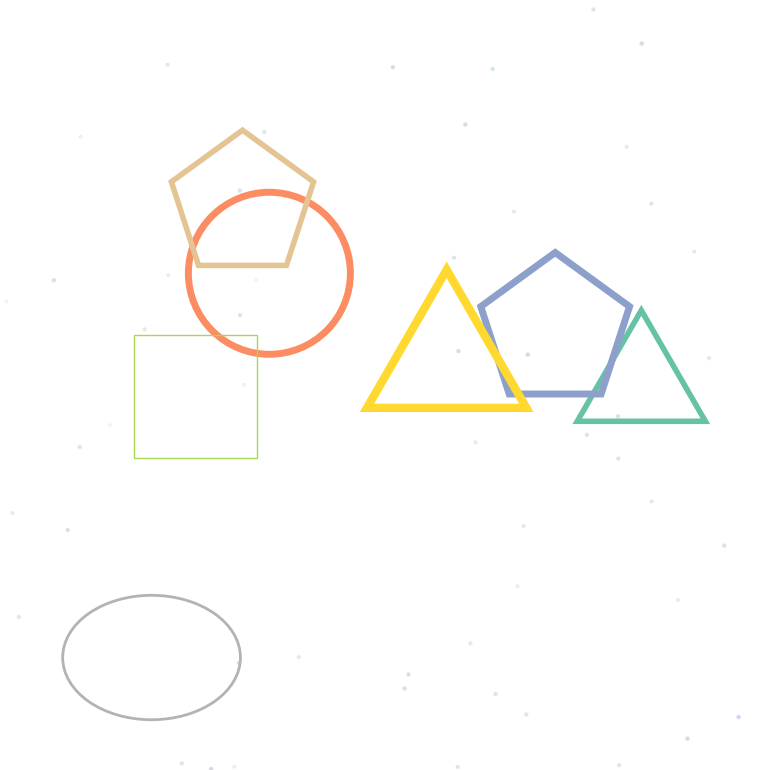[{"shape": "triangle", "thickness": 2, "radius": 0.48, "center": [0.833, 0.501]}, {"shape": "circle", "thickness": 2.5, "radius": 0.53, "center": [0.35, 0.645]}, {"shape": "pentagon", "thickness": 2.5, "radius": 0.51, "center": [0.721, 0.57]}, {"shape": "square", "thickness": 0.5, "radius": 0.4, "center": [0.254, 0.485]}, {"shape": "triangle", "thickness": 3, "radius": 0.6, "center": [0.58, 0.53]}, {"shape": "pentagon", "thickness": 2, "radius": 0.49, "center": [0.315, 0.734]}, {"shape": "oval", "thickness": 1, "radius": 0.58, "center": [0.197, 0.146]}]